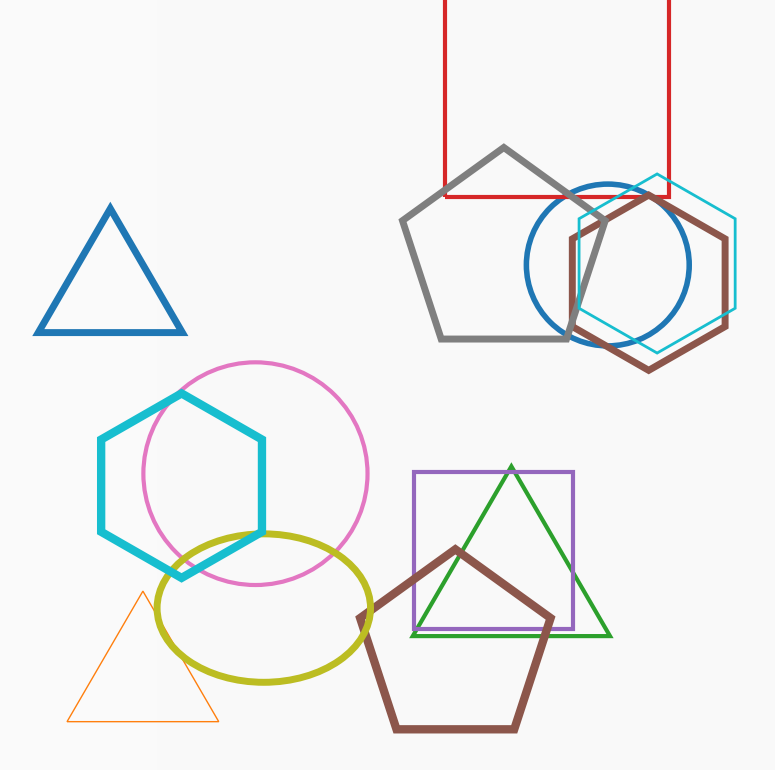[{"shape": "triangle", "thickness": 2.5, "radius": 0.54, "center": [0.142, 0.622]}, {"shape": "circle", "thickness": 2, "radius": 0.53, "center": [0.784, 0.656]}, {"shape": "triangle", "thickness": 0.5, "radius": 0.57, "center": [0.184, 0.119]}, {"shape": "triangle", "thickness": 1.5, "radius": 0.73, "center": [0.66, 0.247]}, {"shape": "square", "thickness": 1.5, "radius": 0.72, "center": [0.718, 0.888]}, {"shape": "square", "thickness": 1.5, "radius": 0.51, "center": [0.637, 0.285]}, {"shape": "hexagon", "thickness": 2.5, "radius": 0.57, "center": [0.837, 0.633]}, {"shape": "pentagon", "thickness": 3, "radius": 0.65, "center": [0.588, 0.157]}, {"shape": "circle", "thickness": 1.5, "radius": 0.72, "center": [0.33, 0.385]}, {"shape": "pentagon", "thickness": 2.5, "radius": 0.69, "center": [0.65, 0.671]}, {"shape": "oval", "thickness": 2.5, "radius": 0.69, "center": [0.34, 0.21]}, {"shape": "hexagon", "thickness": 1, "radius": 0.58, "center": [0.848, 0.658]}, {"shape": "hexagon", "thickness": 3, "radius": 0.6, "center": [0.234, 0.369]}]